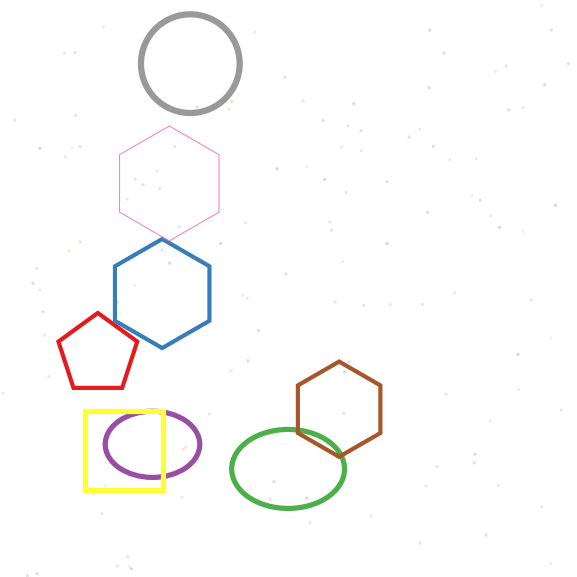[{"shape": "pentagon", "thickness": 2, "radius": 0.36, "center": [0.169, 0.385]}, {"shape": "hexagon", "thickness": 2, "radius": 0.47, "center": [0.281, 0.491]}, {"shape": "oval", "thickness": 2.5, "radius": 0.49, "center": [0.499, 0.187]}, {"shape": "oval", "thickness": 2.5, "radius": 0.41, "center": [0.264, 0.23]}, {"shape": "square", "thickness": 2.5, "radius": 0.34, "center": [0.215, 0.22]}, {"shape": "hexagon", "thickness": 2, "radius": 0.41, "center": [0.587, 0.291]}, {"shape": "hexagon", "thickness": 0.5, "radius": 0.5, "center": [0.293, 0.682]}, {"shape": "circle", "thickness": 3, "radius": 0.43, "center": [0.33, 0.889]}]